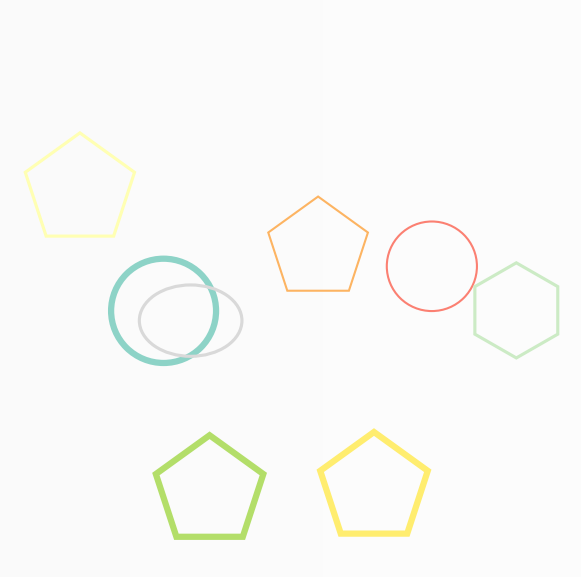[{"shape": "circle", "thickness": 3, "radius": 0.45, "center": [0.281, 0.461]}, {"shape": "pentagon", "thickness": 1.5, "radius": 0.49, "center": [0.137, 0.67]}, {"shape": "circle", "thickness": 1, "radius": 0.39, "center": [0.743, 0.538]}, {"shape": "pentagon", "thickness": 1, "radius": 0.45, "center": [0.547, 0.569]}, {"shape": "pentagon", "thickness": 3, "radius": 0.49, "center": [0.361, 0.148]}, {"shape": "oval", "thickness": 1.5, "radius": 0.44, "center": [0.328, 0.444]}, {"shape": "hexagon", "thickness": 1.5, "radius": 0.41, "center": [0.888, 0.462]}, {"shape": "pentagon", "thickness": 3, "radius": 0.49, "center": [0.643, 0.154]}]